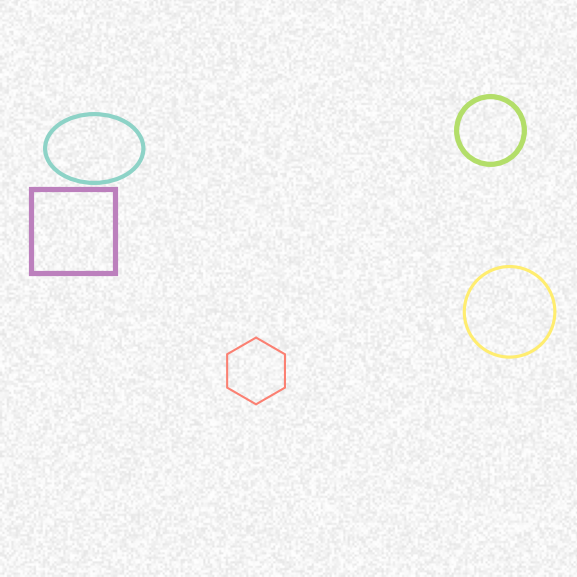[{"shape": "oval", "thickness": 2, "radius": 0.43, "center": [0.163, 0.742]}, {"shape": "hexagon", "thickness": 1, "radius": 0.29, "center": [0.443, 0.357]}, {"shape": "circle", "thickness": 2.5, "radius": 0.29, "center": [0.849, 0.773]}, {"shape": "square", "thickness": 2.5, "radius": 0.37, "center": [0.127, 0.599]}, {"shape": "circle", "thickness": 1.5, "radius": 0.39, "center": [0.882, 0.459]}]